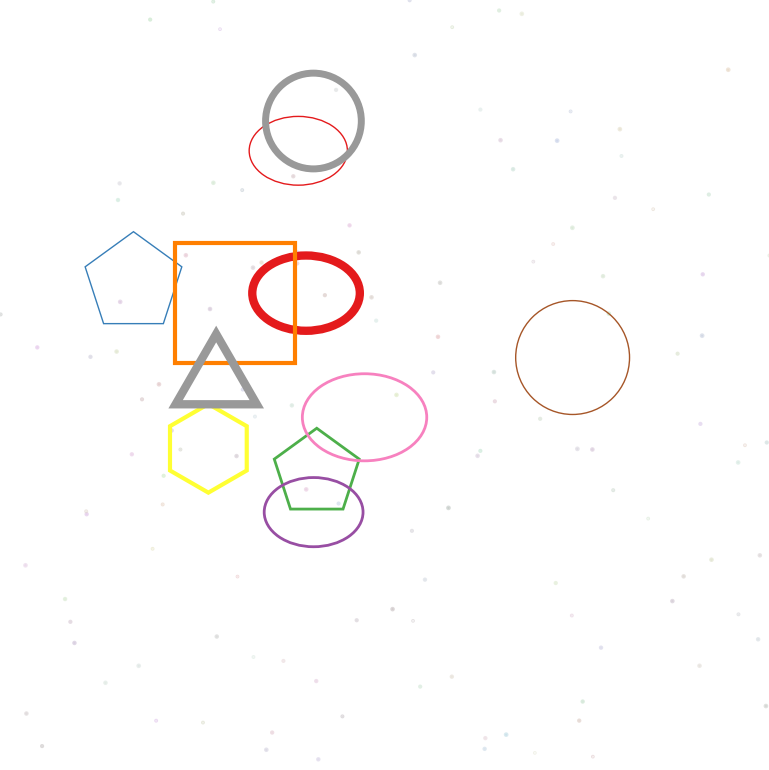[{"shape": "oval", "thickness": 0.5, "radius": 0.32, "center": [0.387, 0.804]}, {"shape": "oval", "thickness": 3, "radius": 0.35, "center": [0.397, 0.619]}, {"shape": "pentagon", "thickness": 0.5, "radius": 0.33, "center": [0.173, 0.633]}, {"shape": "pentagon", "thickness": 1, "radius": 0.29, "center": [0.411, 0.386]}, {"shape": "oval", "thickness": 1, "radius": 0.32, "center": [0.407, 0.335]}, {"shape": "square", "thickness": 1.5, "radius": 0.39, "center": [0.305, 0.606]}, {"shape": "hexagon", "thickness": 1.5, "radius": 0.29, "center": [0.271, 0.418]}, {"shape": "circle", "thickness": 0.5, "radius": 0.37, "center": [0.744, 0.536]}, {"shape": "oval", "thickness": 1, "radius": 0.4, "center": [0.473, 0.458]}, {"shape": "triangle", "thickness": 3, "radius": 0.3, "center": [0.281, 0.505]}, {"shape": "circle", "thickness": 2.5, "radius": 0.31, "center": [0.407, 0.843]}]